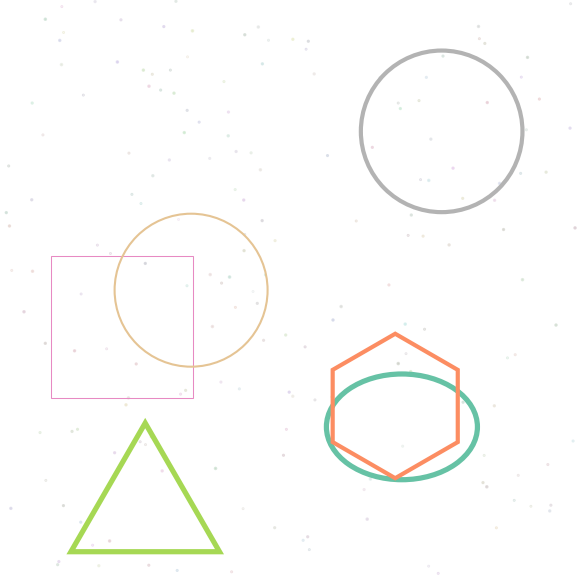[{"shape": "oval", "thickness": 2.5, "radius": 0.65, "center": [0.696, 0.26]}, {"shape": "hexagon", "thickness": 2, "radius": 0.63, "center": [0.684, 0.296]}, {"shape": "square", "thickness": 0.5, "radius": 0.62, "center": [0.211, 0.433]}, {"shape": "triangle", "thickness": 2.5, "radius": 0.74, "center": [0.251, 0.118]}, {"shape": "circle", "thickness": 1, "radius": 0.66, "center": [0.331, 0.497]}, {"shape": "circle", "thickness": 2, "radius": 0.7, "center": [0.765, 0.772]}]